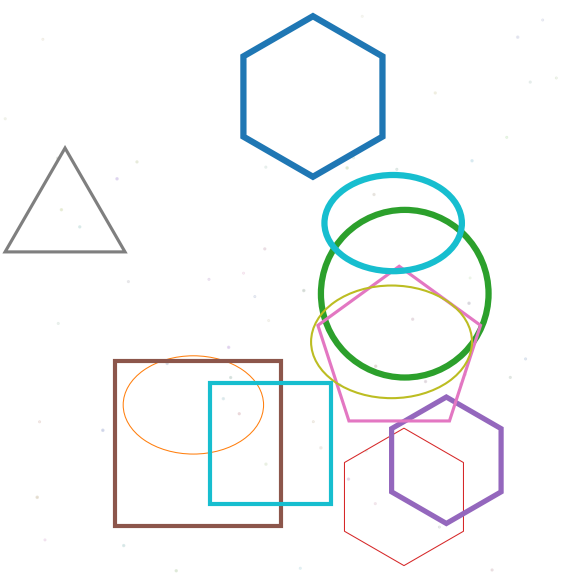[{"shape": "hexagon", "thickness": 3, "radius": 0.7, "center": [0.542, 0.832]}, {"shape": "oval", "thickness": 0.5, "radius": 0.61, "center": [0.335, 0.298]}, {"shape": "circle", "thickness": 3, "radius": 0.73, "center": [0.701, 0.491]}, {"shape": "hexagon", "thickness": 0.5, "radius": 0.59, "center": [0.7, 0.139]}, {"shape": "hexagon", "thickness": 2.5, "radius": 0.55, "center": [0.773, 0.202]}, {"shape": "square", "thickness": 2, "radius": 0.72, "center": [0.343, 0.231]}, {"shape": "pentagon", "thickness": 1.5, "radius": 0.74, "center": [0.691, 0.39]}, {"shape": "triangle", "thickness": 1.5, "radius": 0.6, "center": [0.113, 0.623]}, {"shape": "oval", "thickness": 1, "radius": 0.7, "center": [0.678, 0.407]}, {"shape": "oval", "thickness": 3, "radius": 0.59, "center": [0.681, 0.613]}, {"shape": "square", "thickness": 2, "radius": 0.52, "center": [0.468, 0.231]}]